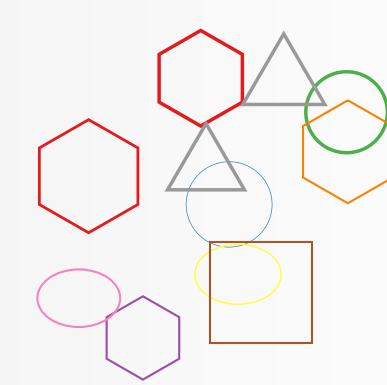[{"shape": "hexagon", "thickness": 2, "radius": 0.73, "center": [0.229, 0.542]}, {"shape": "hexagon", "thickness": 2.5, "radius": 0.62, "center": [0.518, 0.797]}, {"shape": "circle", "thickness": 0.5, "radius": 0.55, "center": [0.591, 0.469]}, {"shape": "circle", "thickness": 2.5, "radius": 0.53, "center": [0.894, 0.709]}, {"shape": "hexagon", "thickness": 1.5, "radius": 0.54, "center": [0.369, 0.122]}, {"shape": "hexagon", "thickness": 1.5, "radius": 0.67, "center": [0.898, 0.606]}, {"shape": "oval", "thickness": 1, "radius": 0.56, "center": [0.614, 0.288]}, {"shape": "square", "thickness": 1.5, "radius": 0.66, "center": [0.674, 0.24]}, {"shape": "oval", "thickness": 1.5, "radius": 0.53, "center": [0.203, 0.225]}, {"shape": "triangle", "thickness": 2.5, "radius": 0.61, "center": [0.732, 0.79]}, {"shape": "triangle", "thickness": 2.5, "radius": 0.57, "center": [0.532, 0.564]}]